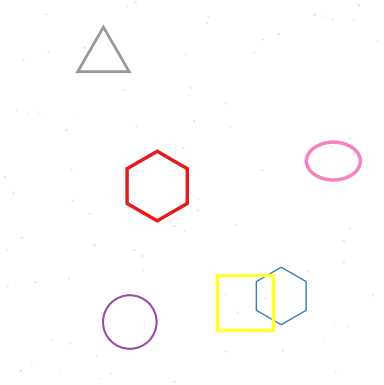[{"shape": "hexagon", "thickness": 2.5, "radius": 0.45, "center": [0.408, 0.517]}, {"shape": "hexagon", "thickness": 1, "radius": 0.37, "center": [0.731, 0.231]}, {"shape": "circle", "thickness": 1.5, "radius": 0.35, "center": [0.337, 0.164]}, {"shape": "square", "thickness": 2.5, "radius": 0.36, "center": [0.636, 0.213]}, {"shape": "oval", "thickness": 2.5, "radius": 0.35, "center": [0.866, 0.582]}, {"shape": "triangle", "thickness": 2, "radius": 0.39, "center": [0.269, 0.852]}]